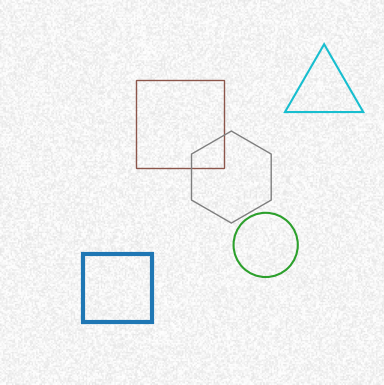[{"shape": "square", "thickness": 3, "radius": 0.45, "center": [0.306, 0.252]}, {"shape": "circle", "thickness": 1.5, "radius": 0.42, "center": [0.69, 0.364]}, {"shape": "square", "thickness": 1, "radius": 0.57, "center": [0.467, 0.679]}, {"shape": "hexagon", "thickness": 1, "radius": 0.6, "center": [0.601, 0.54]}, {"shape": "triangle", "thickness": 1.5, "radius": 0.59, "center": [0.842, 0.768]}]